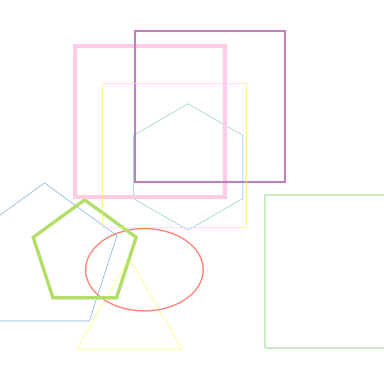[{"shape": "hexagon", "thickness": 0.5, "radius": 0.82, "center": [0.489, 0.566]}, {"shape": "triangle", "thickness": 1, "radius": 0.79, "center": [0.336, 0.171]}, {"shape": "oval", "thickness": 1, "radius": 0.76, "center": [0.375, 0.299]}, {"shape": "pentagon", "thickness": 0.5, "radius": 0.99, "center": [0.115, 0.327]}, {"shape": "pentagon", "thickness": 2.5, "radius": 0.7, "center": [0.22, 0.34]}, {"shape": "square", "thickness": 3, "radius": 0.98, "center": [0.389, 0.684]}, {"shape": "square", "thickness": 1.5, "radius": 0.98, "center": [0.545, 0.723]}, {"shape": "square", "thickness": 1.5, "radius": 0.99, "center": [0.886, 0.295]}, {"shape": "square", "thickness": 0.5, "radius": 0.93, "center": [0.452, 0.597]}]